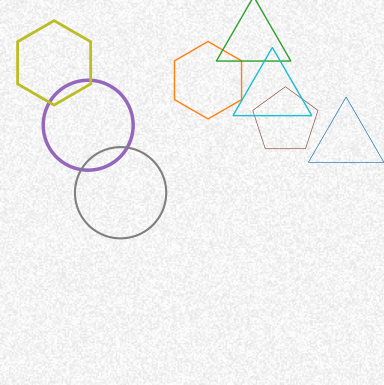[{"shape": "triangle", "thickness": 0.5, "radius": 0.57, "center": [0.899, 0.635]}, {"shape": "hexagon", "thickness": 1, "radius": 0.5, "center": [0.54, 0.792]}, {"shape": "triangle", "thickness": 1, "radius": 0.56, "center": [0.659, 0.897]}, {"shape": "circle", "thickness": 2.5, "radius": 0.58, "center": [0.229, 0.675]}, {"shape": "pentagon", "thickness": 0.5, "radius": 0.45, "center": [0.741, 0.686]}, {"shape": "circle", "thickness": 1.5, "radius": 0.59, "center": [0.313, 0.499]}, {"shape": "hexagon", "thickness": 2, "radius": 0.55, "center": [0.141, 0.837]}, {"shape": "triangle", "thickness": 1, "radius": 0.59, "center": [0.707, 0.759]}]